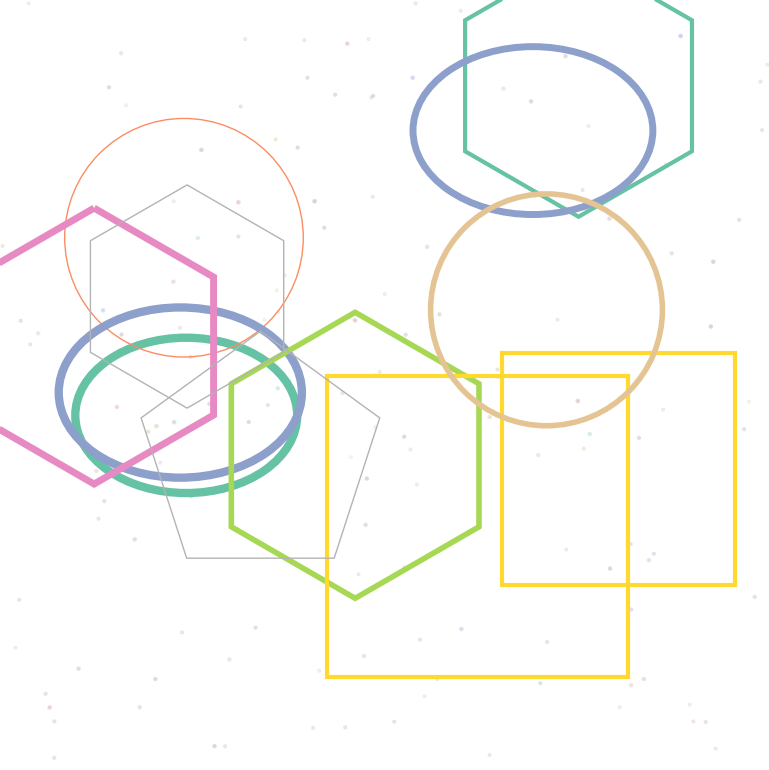[{"shape": "hexagon", "thickness": 1.5, "radius": 0.85, "center": [0.751, 0.889]}, {"shape": "oval", "thickness": 3, "radius": 0.72, "center": [0.242, 0.461]}, {"shape": "circle", "thickness": 0.5, "radius": 0.77, "center": [0.239, 0.691]}, {"shape": "oval", "thickness": 2.5, "radius": 0.78, "center": [0.692, 0.83]}, {"shape": "oval", "thickness": 3, "radius": 0.79, "center": [0.234, 0.49]}, {"shape": "hexagon", "thickness": 2.5, "radius": 0.9, "center": [0.122, 0.551]}, {"shape": "hexagon", "thickness": 2, "radius": 0.93, "center": [0.461, 0.409]}, {"shape": "square", "thickness": 1.5, "radius": 0.76, "center": [0.803, 0.391]}, {"shape": "square", "thickness": 1.5, "radius": 0.98, "center": [0.62, 0.316]}, {"shape": "circle", "thickness": 2, "radius": 0.75, "center": [0.71, 0.598]}, {"shape": "pentagon", "thickness": 0.5, "radius": 0.81, "center": [0.338, 0.407]}, {"shape": "hexagon", "thickness": 0.5, "radius": 0.72, "center": [0.243, 0.615]}]